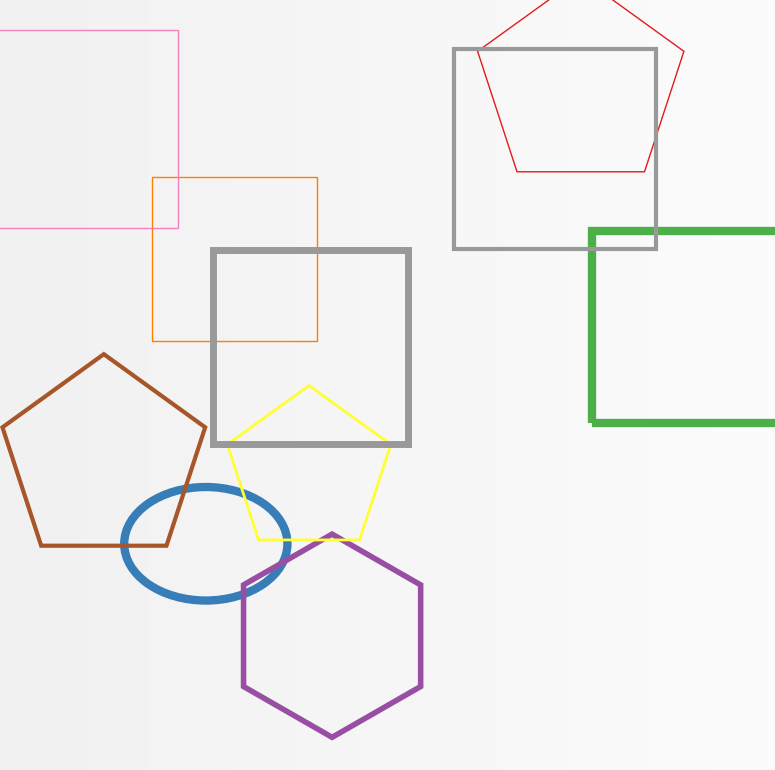[{"shape": "pentagon", "thickness": 0.5, "radius": 0.7, "center": [0.749, 0.89]}, {"shape": "oval", "thickness": 3, "radius": 0.53, "center": [0.266, 0.294]}, {"shape": "square", "thickness": 3, "radius": 0.62, "center": [0.888, 0.575]}, {"shape": "hexagon", "thickness": 2, "radius": 0.66, "center": [0.429, 0.174]}, {"shape": "square", "thickness": 0.5, "radius": 0.53, "center": [0.303, 0.663]}, {"shape": "pentagon", "thickness": 1, "radius": 0.55, "center": [0.399, 0.388]}, {"shape": "pentagon", "thickness": 1.5, "radius": 0.69, "center": [0.134, 0.403]}, {"shape": "square", "thickness": 0.5, "radius": 0.64, "center": [0.102, 0.832]}, {"shape": "square", "thickness": 1.5, "radius": 0.65, "center": [0.716, 0.806]}, {"shape": "square", "thickness": 2.5, "radius": 0.63, "center": [0.401, 0.55]}]